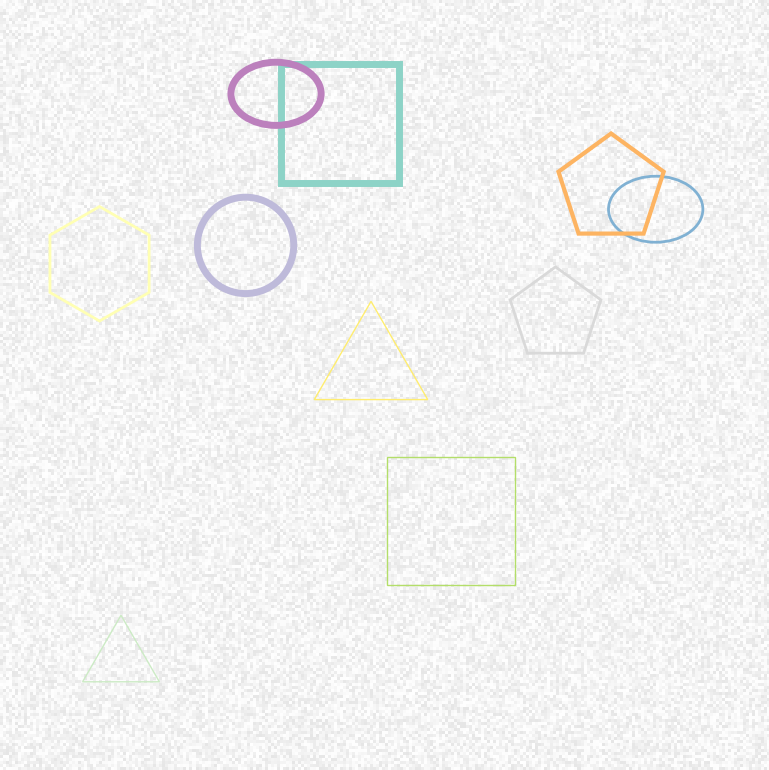[{"shape": "square", "thickness": 2.5, "radius": 0.38, "center": [0.441, 0.84]}, {"shape": "hexagon", "thickness": 1, "radius": 0.37, "center": [0.129, 0.657]}, {"shape": "circle", "thickness": 2.5, "radius": 0.31, "center": [0.319, 0.681]}, {"shape": "oval", "thickness": 1, "radius": 0.31, "center": [0.852, 0.728]}, {"shape": "pentagon", "thickness": 1.5, "radius": 0.36, "center": [0.794, 0.755]}, {"shape": "square", "thickness": 0.5, "radius": 0.42, "center": [0.585, 0.324]}, {"shape": "pentagon", "thickness": 1, "radius": 0.31, "center": [0.721, 0.591]}, {"shape": "oval", "thickness": 2.5, "radius": 0.29, "center": [0.358, 0.878]}, {"shape": "triangle", "thickness": 0.5, "radius": 0.29, "center": [0.157, 0.143]}, {"shape": "triangle", "thickness": 0.5, "radius": 0.43, "center": [0.482, 0.524]}]